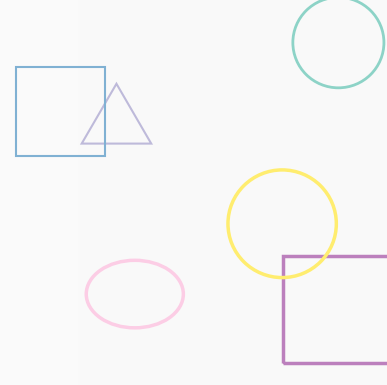[{"shape": "circle", "thickness": 2, "radius": 0.59, "center": [0.873, 0.889]}, {"shape": "triangle", "thickness": 1.5, "radius": 0.52, "center": [0.301, 0.679]}, {"shape": "square", "thickness": 1.5, "radius": 0.58, "center": [0.156, 0.711]}, {"shape": "oval", "thickness": 2.5, "radius": 0.63, "center": [0.348, 0.236]}, {"shape": "square", "thickness": 2.5, "radius": 0.69, "center": [0.87, 0.196]}, {"shape": "circle", "thickness": 2.5, "radius": 0.7, "center": [0.728, 0.419]}]